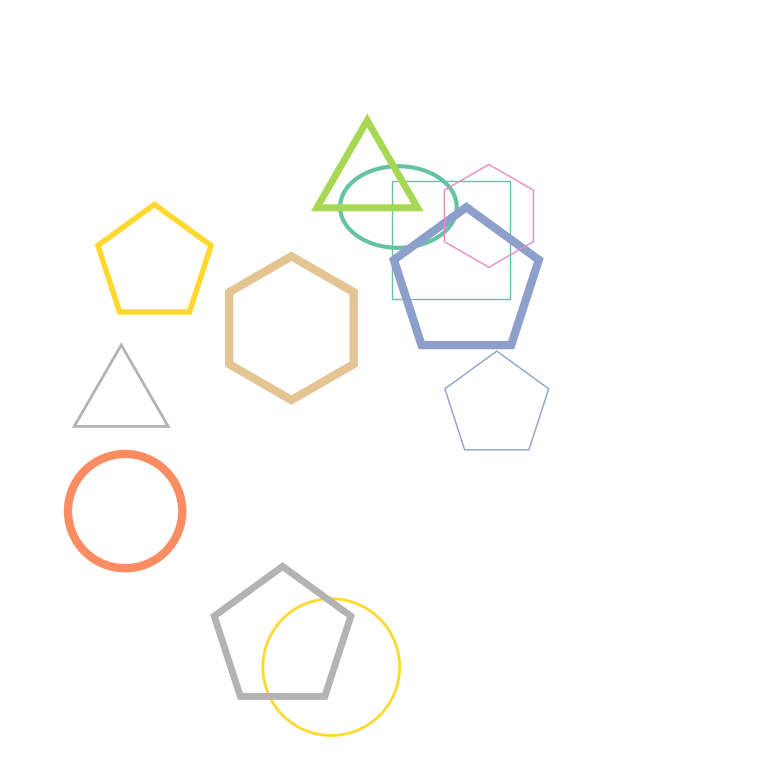[{"shape": "square", "thickness": 0.5, "radius": 0.38, "center": [0.586, 0.688]}, {"shape": "oval", "thickness": 1.5, "radius": 0.38, "center": [0.517, 0.731]}, {"shape": "circle", "thickness": 3, "radius": 0.37, "center": [0.163, 0.336]}, {"shape": "pentagon", "thickness": 3, "radius": 0.49, "center": [0.606, 0.632]}, {"shape": "pentagon", "thickness": 0.5, "radius": 0.35, "center": [0.645, 0.473]}, {"shape": "hexagon", "thickness": 0.5, "radius": 0.33, "center": [0.635, 0.72]}, {"shape": "triangle", "thickness": 2.5, "radius": 0.38, "center": [0.477, 0.768]}, {"shape": "circle", "thickness": 1, "radius": 0.44, "center": [0.43, 0.134]}, {"shape": "pentagon", "thickness": 2, "radius": 0.39, "center": [0.201, 0.657]}, {"shape": "hexagon", "thickness": 3, "radius": 0.47, "center": [0.378, 0.574]}, {"shape": "pentagon", "thickness": 2.5, "radius": 0.47, "center": [0.367, 0.171]}, {"shape": "triangle", "thickness": 1, "radius": 0.35, "center": [0.157, 0.481]}]